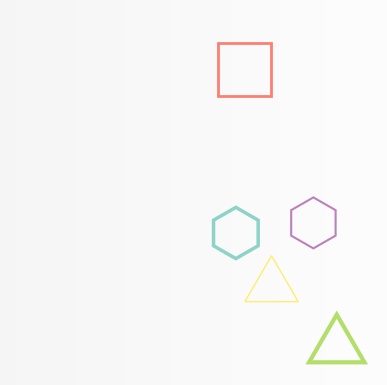[{"shape": "hexagon", "thickness": 2.5, "radius": 0.33, "center": [0.609, 0.395]}, {"shape": "square", "thickness": 2, "radius": 0.34, "center": [0.63, 0.819]}, {"shape": "triangle", "thickness": 3, "radius": 0.41, "center": [0.869, 0.1]}, {"shape": "hexagon", "thickness": 1.5, "radius": 0.33, "center": [0.809, 0.421]}, {"shape": "triangle", "thickness": 1, "radius": 0.4, "center": [0.701, 0.256]}]